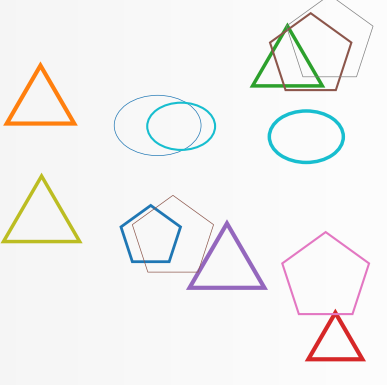[{"shape": "pentagon", "thickness": 2, "radius": 0.4, "center": [0.389, 0.386]}, {"shape": "oval", "thickness": 0.5, "radius": 0.56, "center": [0.407, 0.674]}, {"shape": "triangle", "thickness": 3, "radius": 0.5, "center": [0.104, 0.729]}, {"shape": "triangle", "thickness": 2.5, "radius": 0.52, "center": [0.742, 0.829]}, {"shape": "triangle", "thickness": 3, "radius": 0.4, "center": [0.865, 0.107]}, {"shape": "triangle", "thickness": 3, "radius": 0.56, "center": [0.586, 0.308]}, {"shape": "pentagon", "thickness": 0.5, "radius": 0.55, "center": [0.446, 0.382]}, {"shape": "pentagon", "thickness": 1.5, "radius": 0.55, "center": [0.802, 0.855]}, {"shape": "pentagon", "thickness": 1.5, "radius": 0.59, "center": [0.84, 0.279]}, {"shape": "pentagon", "thickness": 0.5, "radius": 0.59, "center": [0.851, 0.896]}, {"shape": "triangle", "thickness": 2.5, "radius": 0.57, "center": [0.107, 0.429]}, {"shape": "oval", "thickness": 1.5, "radius": 0.44, "center": [0.468, 0.672]}, {"shape": "oval", "thickness": 2.5, "radius": 0.48, "center": [0.791, 0.645]}]